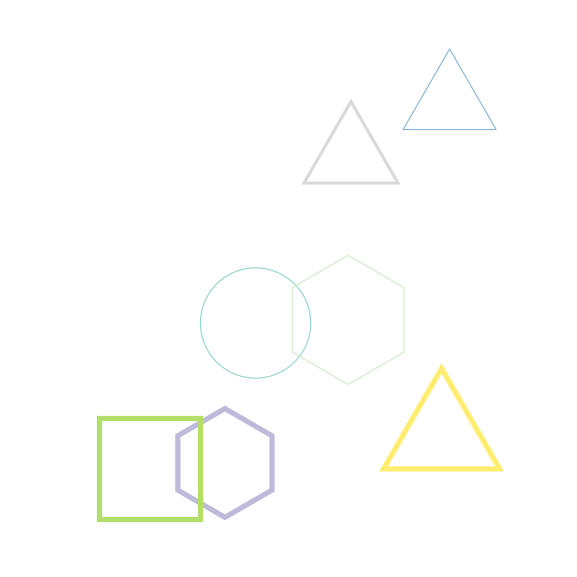[{"shape": "circle", "thickness": 0.5, "radius": 0.48, "center": [0.443, 0.44]}, {"shape": "hexagon", "thickness": 2.5, "radius": 0.47, "center": [0.389, 0.198]}, {"shape": "triangle", "thickness": 0.5, "radius": 0.47, "center": [0.779, 0.821]}, {"shape": "square", "thickness": 2.5, "radius": 0.44, "center": [0.259, 0.187]}, {"shape": "triangle", "thickness": 1.5, "radius": 0.47, "center": [0.608, 0.729]}, {"shape": "hexagon", "thickness": 0.5, "radius": 0.56, "center": [0.603, 0.445]}, {"shape": "triangle", "thickness": 2.5, "radius": 0.58, "center": [0.765, 0.245]}]